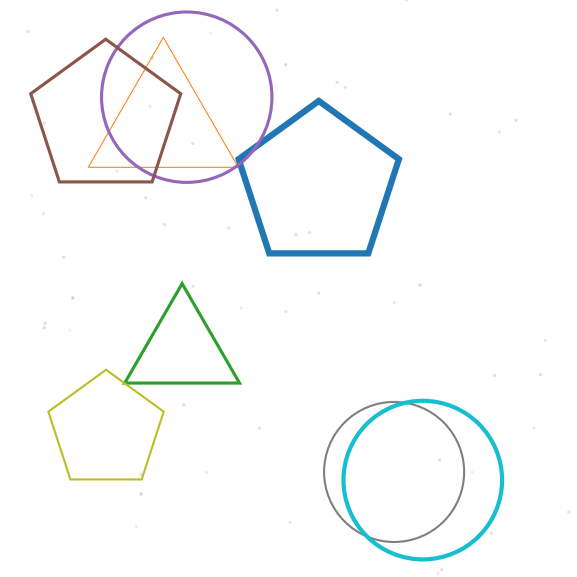[{"shape": "pentagon", "thickness": 3, "radius": 0.73, "center": [0.552, 0.678]}, {"shape": "triangle", "thickness": 0.5, "radius": 0.75, "center": [0.283, 0.784]}, {"shape": "triangle", "thickness": 1.5, "radius": 0.57, "center": [0.315, 0.393]}, {"shape": "circle", "thickness": 1.5, "radius": 0.74, "center": [0.323, 0.831]}, {"shape": "pentagon", "thickness": 1.5, "radius": 0.68, "center": [0.183, 0.795]}, {"shape": "circle", "thickness": 1, "radius": 0.61, "center": [0.682, 0.182]}, {"shape": "pentagon", "thickness": 1, "radius": 0.52, "center": [0.184, 0.254]}, {"shape": "circle", "thickness": 2, "radius": 0.69, "center": [0.732, 0.168]}]